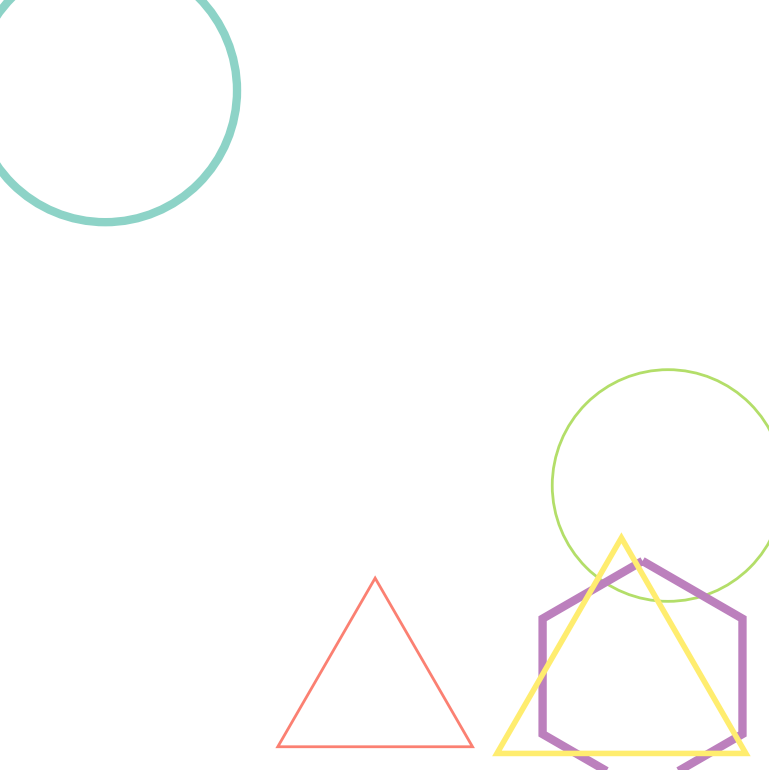[{"shape": "circle", "thickness": 3, "radius": 0.86, "center": [0.137, 0.883]}, {"shape": "triangle", "thickness": 1, "radius": 0.73, "center": [0.487, 0.103]}, {"shape": "circle", "thickness": 1, "radius": 0.75, "center": [0.868, 0.369]}, {"shape": "hexagon", "thickness": 3, "radius": 0.75, "center": [0.834, 0.122]}, {"shape": "triangle", "thickness": 2, "radius": 0.93, "center": [0.807, 0.115]}]